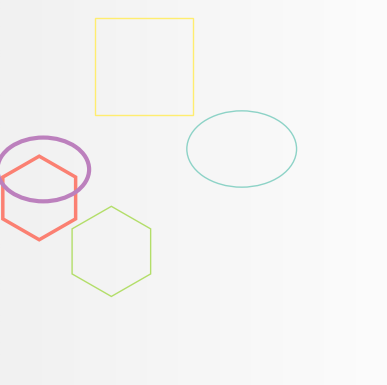[{"shape": "oval", "thickness": 1, "radius": 0.71, "center": [0.624, 0.613]}, {"shape": "hexagon", "thickness": 2.5, "radius": 0.54, "center": [0.101, 0.486]}, {"shape": "hexagon", "thickness": 1, "radius": 0.59, "center": [0.287, 0.347]}, {"shape": "oval", "thickness": 3, "radius": 0.59, "center": [0.112, 0.56]}, {"shape": "square", "thickness": 1, "radius": 0.63, "center": [0.372, 0.827]}]